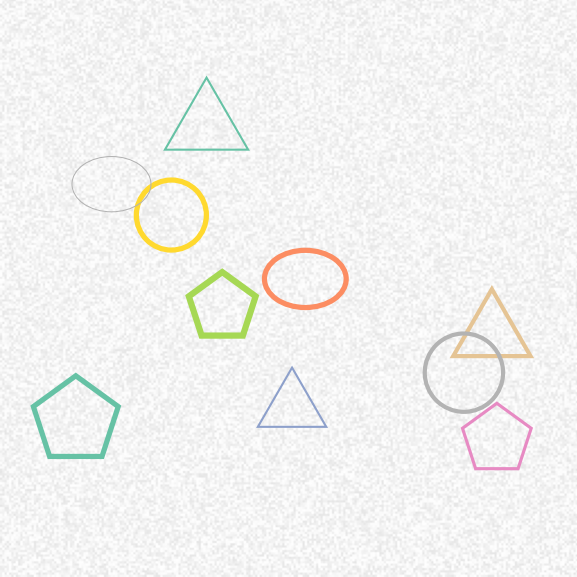[{"shape": "pentagon", "thickness": 2.5, "radius": 0.39, "center": [0.131, 0.271]}, {"shape": "triangle", "thickness": 1, "radius": 0.42, "center": [0.358, 0.782]}, {"shape": "oval", "thickness": 2.5, "radius": 0.35, "center": [0.529, 0.516]}, {"shape": "triangle", "thickness": 1, "radius": 0.34, "center": [0.506, 0.294]}, {"shape": "pentagon", "thickness": 1.5, "radius": 0.31, "center": [0.86, 0.238]}, {"shape": "pentagon", "thickness": 3, "radius": 0.3, "center": [0.385, 0.467]}, {"shape": "circle", "thickness": 2.5, "radius": 0.3, "center": [0.297, 0.627]}, {"shape": "triangle", "thickness": 2, "radius": 0.39, "center": [0.852, 0.421]}, {"shape": "circle", "thickness": 2, "radius": 0.34, "center": [0.803, 0.354]}, {"shape": "oval", "thickness": 0.5, "radius": 0.34, "center": [0.193, 0.68]}]